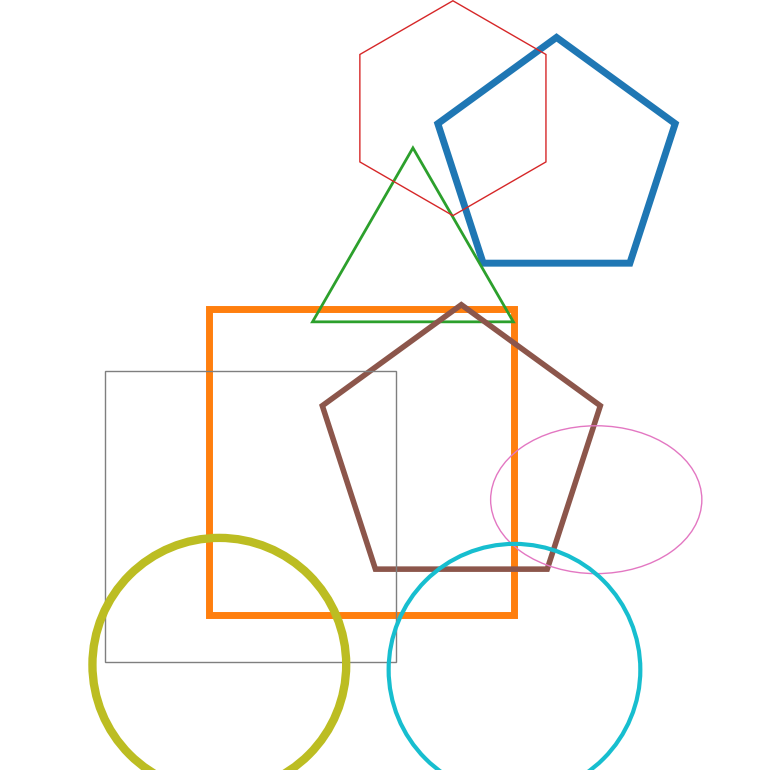[{"shape": "pentagon", "thickness": 2.5, "radius": 0.81, "center": [0.723, 0.789]}, {"shape": "square", "thickness": 2.5, "radius": 0.99, "center": [0.469, 0.4]}, {"shape": "triangle", "thickness": 1, "radius": 0.75, "center": [0.536, 0.657]}, {"shape": "hexagon", "thickness": 0.5, "radius": 0.7, "center": [0.588, 0.859]}, {"shape": "pentagon", "thickness": 2, "radius": 0.95, "center": [0.599, 0.414]}, {"shape": "oval", "thickness": 0.5, "radius": 0.69, "center": [0.774, 0.351]}, {"shape": "square", "thickness": 0.5, "radius": 0.94, "center": [0.326, 0.329]}, {"shape": "circle", "thickness": 3, "radius": 0.82, "center": [0.285, 0.137]}, {"shape": "circle", "thickness": 1.5, "radius": 0.82, "center": [0.668, 0.13]}]